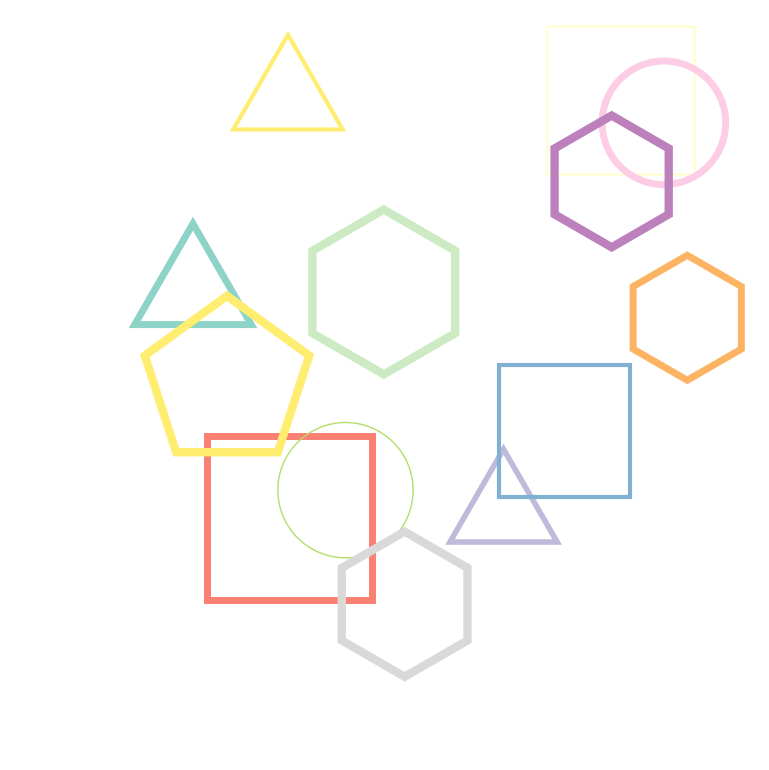[{"shape": "triangle", "thickness": 2.5, "radius": 0.44, "center": [0.251, 0.622]}, {"shape": "square", "thickness": 0.5, "radius": 0.48, "center": [0.806, 0.87]}, {"shape": "triangle", "thickness": 2, "radius": 0.4, "center": [0.654, 0.336]}, {"shape": "square", "thickness": 2.5, "radius": 0.53, "center": [0.376, 0.328]}, {"shape": "square", "thickness": 1.5, "radius": 0.43, "center": [0.733, 0.44]}, {"shape": "hexagon", "thickness": 2.5, "radius": 0.41, "center": [0.893, 0.587]}, {"shape": "circle", "thickness": 0.5, "radius": 0.44, "center": [0.449, 0.363]}, {"shape": "circle", "thickness": 2.5, "radius": 0.4, "center": [0.862, 0.841]}, {"shape": "hexagon", "thickness": 3, "radius": 0.47, "center": [0.526, 0.215]}, {"shape": "hexagon", "thickness": 3, "radius": 0.43, "center": [0.794, 0.764]}, {"shape": "hexagon", "thickness": 3, "radius": 0.54, "center": [0.498, 0.621]}, {"shape": "triangle", "thickness": 1.5, "radius": 0.41, "center": [0.374, 0.873]}, {"shape": "pentagon", "thickness": 3, "radius": 0.56, "center": [0.295, 0.503]}]